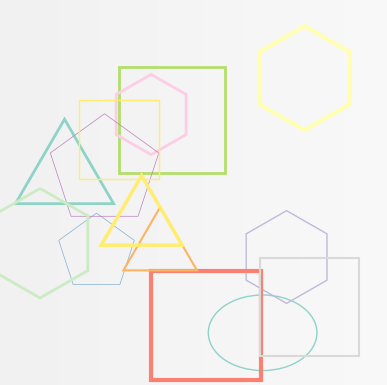[{"shape": "triangle", "thickness": 2, "radius": 0.73, "center": [0.167, 0.544]}, {"shape": "oval", "thickness": 1, "radius": 0.7, "center": [0.678, 0.136]}, {"shape": "hexagon", "thickness": 3, "radius": 0.68, "center": [0.786, 0.797]}, {"shape": "hexagon", "thickness": 1, "radius": 0.6, "center": [0.74, 0.332]}, {"shape": "square", "thickness": 3, "radius": 0.71, "center": [0.531, 0.153]}, {"shape": "pentagon", "thickness": 0.5, "radius": 0.51, "center": [0.249, 0.344]}, {"shape": "triangle", "thickness": 1.5, "radius": 0.55, "center": [0.413, 0.353]}, {"shape": "square", "thickness": 2, "radius": 0.68, "center": [0.444, 0.688]}, {"shape": "hexagon", "thickness": 2, "radius": 0.52, "center": [0.39, 0.702]}, {"shape": "square", "thickness": 1.5, "radius": 0.64, "center": [0.798, 0.203]}, {"shape": "pentagon", "thickness": 0.5, "radius": 0.74, "center": [0.27, 0.557]}, {"shape": "hexagon", "thickness": 2, "radius": 0.71, "center": [0.103, 0.368]}, {"shape": "square", "thickness": 1, "radius": 0.52, "center": [0.308, 0.637]}, {"shape": "triangle", "thickness": 2.5, "radius": 0.6, "center": [0.366, 0.423]}]